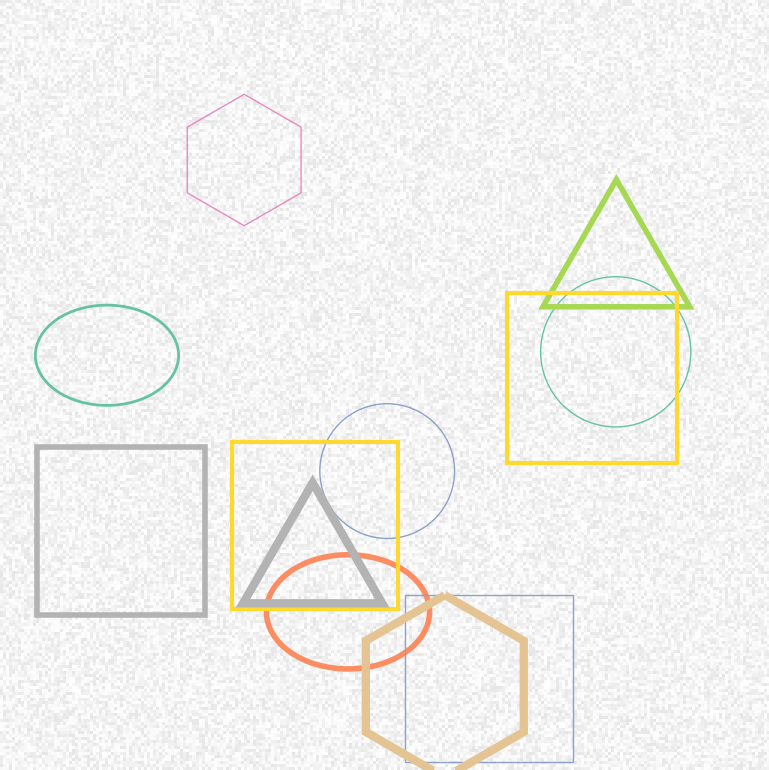[{"shape": "oval", "thickness": 1, "radius": 0.47, "center": [0.139, 0.539]}, {"shape": "circle", "thickness": 0.5, "radius": 0.49, "center": [0.8, 0.543]}, {"shape": "oval", "thickness": 2, "radius": 0.53, "center": [0.452, 0.205]}, {"shape": "square", "thickness": 0.5, "radius": 0.54, "center": [0.635, 0.119]}, {"shape": "circle", "thickness": 0.5, "radius": 0.44, "center": [0.503, 0.388]}, {"shape": "hexagon", "thickness": 0.5, "radius": 0.43, "center": [0.317, 0.792]}, {"shape": "triangle", "thickness": 2, "radius": 0.55, "center": [0.8, 0.657]}, {"shape": "square", "thickness": 1.5, "radius": 0.55, "center": [0.769, 0.509]}, {"shape": "square", "thickness": 1.5, "radius": 0.54, "center": [0.409, 0.318]}, {"shape": "hexagon", "thickness": 3, "radius": 0.59, "center": [0.578, 0.109]}, {"shape": "square", "thickness": 2, "radius": 0.55, "center": [0.157, 0.311]}, {"shape": "triangle", "thickness": 3, "radius": 0.52, "center": [0.406, 0.269]}]